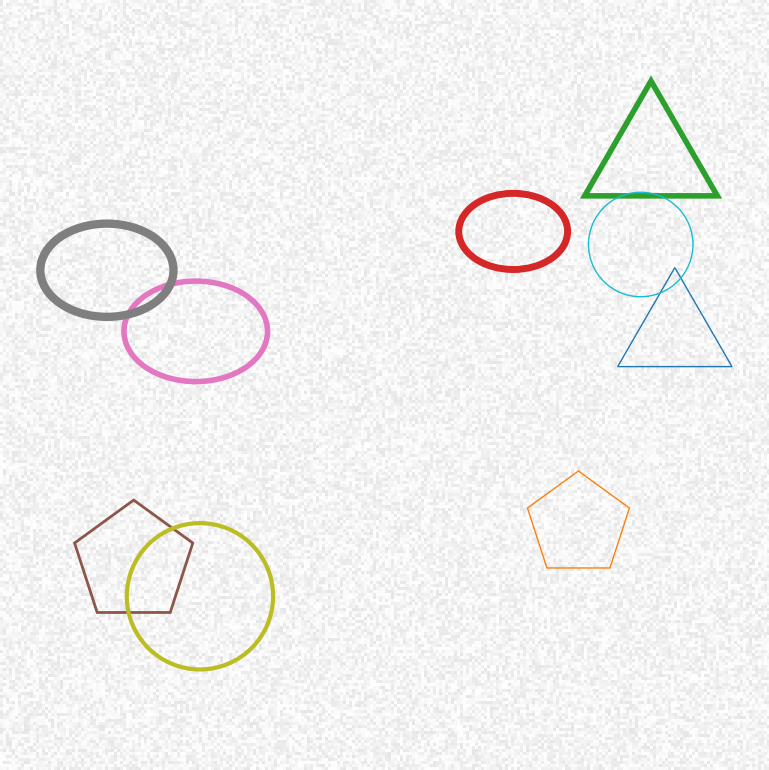[{"shape": "triangle", "thickness": 0.5, "radius": 0.43, "center": [0.876, 0.567]}, {"shape": "pentagon", "thickness": 0.5, "radius": 0.35, "center": [0.751, 0.319]}, {"shape": "triangle", "thickness": 2, "radius": 0.5, "center": [0.845, 0.795]}, {"shape": "oval", "thickness": 2.5, "radius": 0.35, "center": [0.666, 0.699]}, {"shape": "pentagon", "thickness": 1, "radius": 0.4, "center": [0.174, 0.27]}, {"shape": "oval", "thickness": 2, "radius": 0.47, "center": [0.254, 0.57]}, {"shape": "oval", "thickness": 3, "radius": 0.43, "center": [0.139, 0.649]}, {"shape": "circle", "thickness": 1.5, "radius": 0.48, "center": [0.26, 0.226]}, {"shape": "circle", "thickness": 0.5, "radius": 0.34, "center": [0.832, 0.682]}]